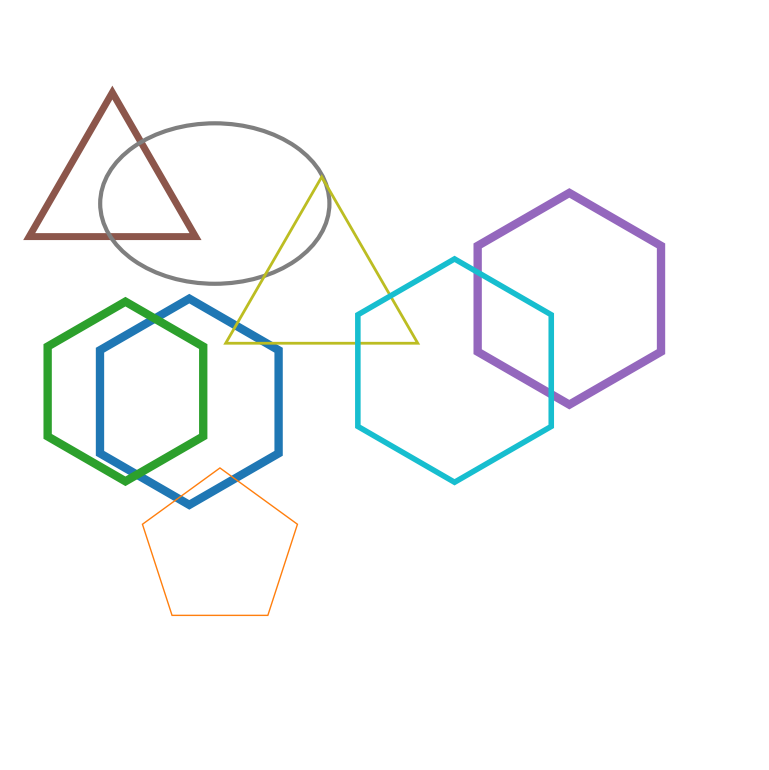[{"shape": "hexagon", "thickness": 3, "radius": 0.67, "center": [0.246, 0.478]}, {"shape": "pentagon", "thickness": 0.5, "radius": 0.53, "center": [0.286, 0.286]}, {"shape": "hexagon", "thickness": 3, "radius": 0.58, "center": [0.163, 0.492]}, {"shape": "hexagon", "thickness": 3, "radius": 0.69, "center": [0.739, 0.612]}, {"shape": "triangle", "thickness": 2.5, "radius": 0.62, "center": [0.146, 0.755]}, {"shape": "oval", "thickness": 1.5, "radius": 0.74, "center": [0.279, 0.736]}, {"shape": "triangle", "thickness": 1, "radius": 0.72, "center": [0.418, 0.626]}, {"shape": "hexagon", "thickness": 2, "radius": 0.73, "center": [0.59, 0.519]}]